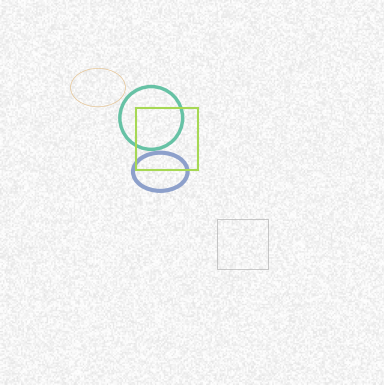[{"shape": "circle", "thickness": 2.5, "radius": 0.41, "center": [0.393, 0.694]}, {"shape": "oval", "thickness": 3, "radius": 0.35, "center": [0.416, 0.554]}, {"shape": "square", "thickness": 1.5, "radius": 0.4, "center": [0.433, 0.638]}, {"shape": "oval", "thickness": 0.5, "radius": 0.36, "center": [0.255, 0.773]}, {"shape": "square", "thickness": 0.5, "radius": 0.33, "center": [0.631, 0.366]}]